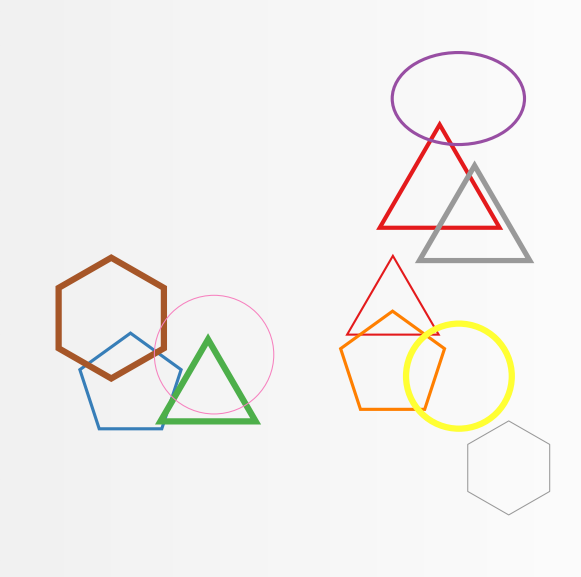[{"shape": "triangle", "thickness": 1, "radius": 0.45, "center": [0.676, 0.465]}, {"shape": "triangle", "thickness": 2, "radius": 0.6, "center": [0.756, 0.664]}, {"shape": "pentagon", "thickness": 1.5, "radius": 0.46, "center": [0.224, 0.331]}, {"shape": "triangle", "thickness": 3, "radius": 0.47, "center": [0.358, 0.317]}, {"shape": "oval", "thickness": 1.5, "radius": 0.57, "center": [0.789, 0.828]}, {"shape": "pentagon", "thickness": 1.5, "radius": 0.47, "center": [0.675, 0.366]}, {"shape": "circle", "thickness": 3, "radius": 0.45, "center": [0.79, 0.348]}, {"shape": "hexagon", "thickness": 3, "radius": 0.52, "center": [0.191, 0.448]}, {"shape": "circle", "thickness": 0.5, "radius": 0.51, "center": [0.368, 0.385]}, {"shape": "triangle", "thickness": 2.5, "radius": 0.55, "center": [0.817, 0.603]}, {"shape": "hexagon", "thickness": 0.5, "radius": 0.41, "center": [0.875, 0.189]}]